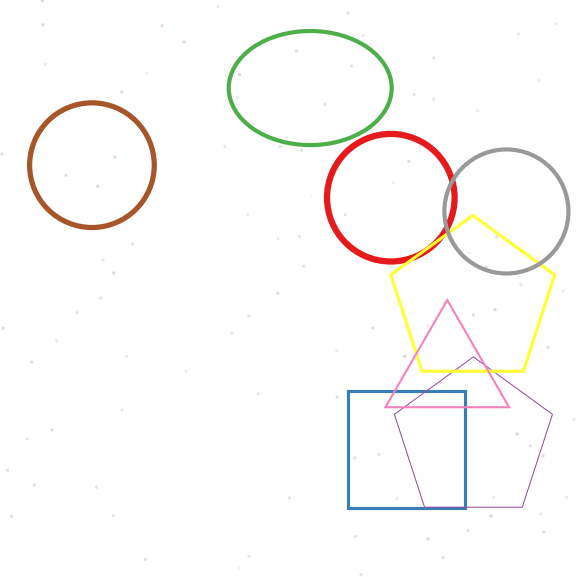[{"shape": "circle", "thickness": 3, "radius": 0.55, "center": [0.677, 0.657]}, {"shape": "square", "thickness": 1.5, "radius": 0.51, "center": [0.704, 0.221]}, {"shape": "oval", "thickness": 2, "radius": 0.71, "center": [0.537, 0.847]}, {"shape": "pentagon", "thickness": 0.5, "radius": 0.72, "center": [0.82, 0.237]}, {"shape": "pentagon", "thickness": 1.5, "radius": 0.75, "center": [0.819, 0.477]}, {"shape": "circle", "thickness": 2.5, "radius": 0.54, "center": [0.159, 0.713]}, {"shape": "triangle", "thickness": 1, "radius": 0.62, "center": [0.774, 0.356]}, {"shape": "circle", "thickness": 2, "radius": 0.54, "center": [0.877, 0.633]}]